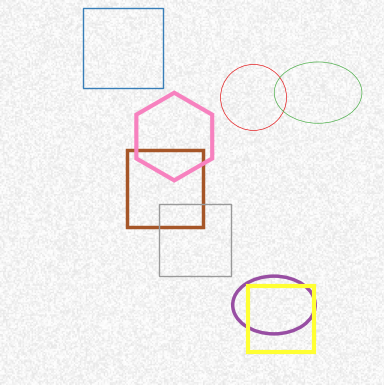[{"shape": "circle", "thickness": 0.5, "radius": 0.43, "center": [0.659, 0.747]}, {"shape": "square", "thickness": 1, "radius": 0.52, "center": [0.319, 0.875]}, {"shape": "oval", "thickness": 0.5, "radius": 0.57, "center": [0.826, 0.759]}, {"shape": "oval", "thickness": 2.5, "radius": 0.54, "center": [0.712, 0.208]}, {"shape": "square", "thickness": 3, "radius": 0.43, "center": [0.731, 0.172]}, {"shape": "square", "thickness": 2.5, "radius": 0.5, "center": [0.429, 0.51]}, {"shape": "hexagon", "thickness": 3, "radius": 0.57, "center": [0.453, 0.645]}, {"shape": "square", "thickness": 1, "radius": 0.47, "center": [0.507, 0.376]}]